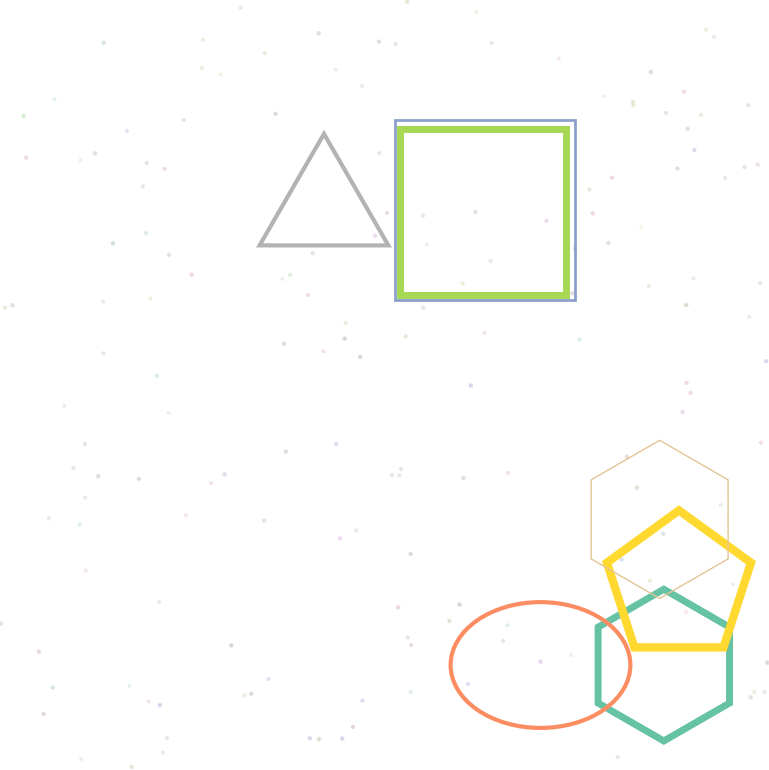[{"shape": "hexagon", "thickness": 2.5, "radius": 0.49, "center": [0.862, 0.136]}, {"shape": "oval", "thickness": 1.5, "radius": 0.58, "center": [0.702, 0.136]}, {"shape": "square", "thickness": 1, "radius": 0.58, "center": [0.63, 0.728]}, {"shape": "square", "thickness": 2.5, "radius": 0.54, "center": [0.627, 0.725]}, {"shape": "pentagon", "thickness": 3, "radius": 0.49, "center": [0.882, 0.239]}, {"shape": "hexagon", "thickness": 0.5, "radius": 0.51, "center": [0.857, 0.326]}, {"shape": "triangle", "thickness": 1.5, "radius": 0.48, "center": [0.421, 0.73]}]